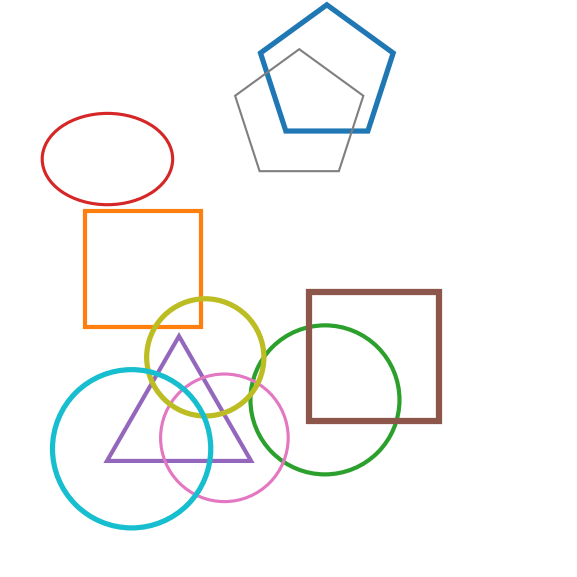[{"shape": "pentagon", "thickness": 2.5, "radius": 0.6, "center": [0.566, 0.87]}, {"shape": "square", "thickness": 2, "radius": 0.5, "center": [0.248, 0.533]}, {"shape": "circle", "thickness": 2, "radius": 0.65, "center": [0.563, 0.307]}, {"shape": "oval", "thickness": 1.5, "radius": 0.56, "center": [0.186, 0.724]}, {"shape": "triangle", "thickness": 2, "radius": 0.72, "center": [0.31, 0.273]}, {"shape": "square", "thickness": 3, "radius": 0.56, "center": [0.648, 0.381]}, {"shape": "circle", "thickness": 1.5, "radius": 0.55, "center": [0.389, 0.241]}, {"shape": "pentagon", "thickness": 1, "radius": 0.58, "center": [0.518, 0.797]}, {"shape": "circle", "thickness": 2.5, "radius": 0.51, "center": [0.355, 0.38]}, {"shape": "circle", "thickness": 2.5, "radius": 0.69, "center": [0.228, 0.222]}]